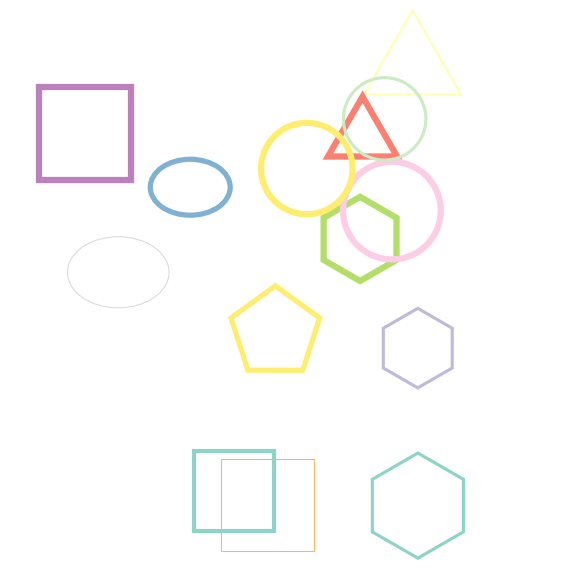[{"shape": "square", "thickness": 2, "radius": 0.35, "center": [0.405, 0.148]}, {"shape": "hexagon", "thickness": 1.5, "radius": 0.46, "center": [0.724, 0.124]}, {"shape": "triangle", "thickness": 1, "radius": 0.48, "center": [0.714, 0.884]}, {"shape": "hexagon", "thickness": 1.5, "radius": 0.34, "center": [0.723, 0.396]}, {"shape": "triangle", "thickness": 3, "radius": 0.35, "center": [0.628, 0.763]}, {"shape": "oval", "thickness": 2.5, "radius": 0.35, "center": [0.329, 0.675]}, {"shape": "square", "thickness": 0.5, "radius": 0.4, "center": [0.463, 0.125]}, {"shape": "hexagon", "thickness": 3, "radius": 0.36, "center": [0.624, 0.585]}, {"shape": "circle", "thickness": 3, "radius": 0.42, "center": [0.679, 0.634]}, {"shape": "oval", "thickness": 0.5, "radius": 0.44, "center": [0.205, 0.528]}, {"shape": "square", "thickness": 3, "radius": 0.4, "center": [0.147, 0.767]}, {"shape": "circle", "thickness": 1.5, "radius": 0.36, "center": [0.666, 0.793]}, {"shape": "circle", "thickness": 3, "radius": 0.4, "center": [0.531, 0.707]}, {"shape": "pentagon", "thickness": 2.5, "radius": 0.4, "center": [0.477, 0.423]}]